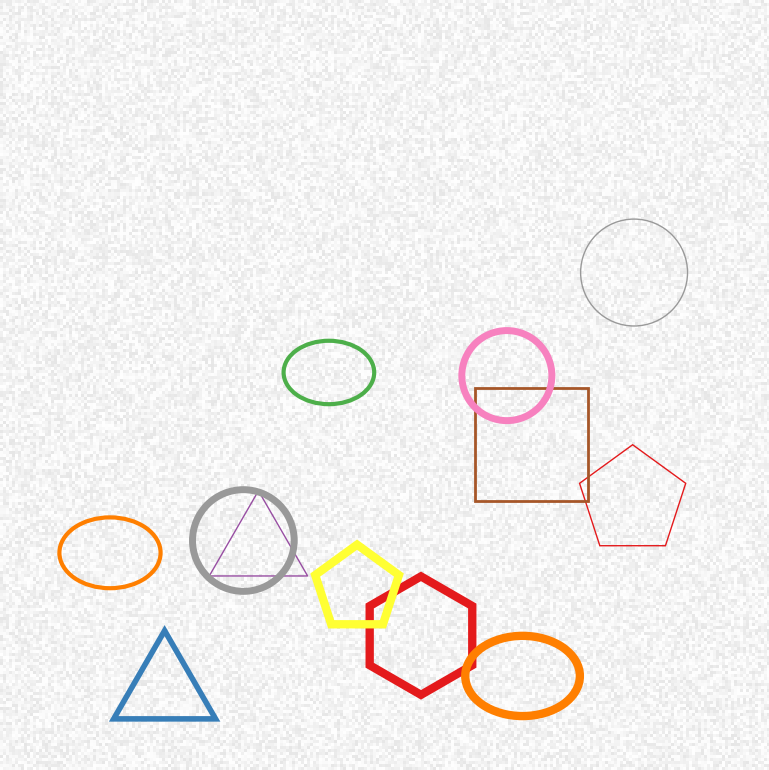[{"shape": "hexagon", "thickness": 3, "radius": 0.38, "center": [0.547, 0.175]}, {"shape": "pentagon", "thickness": 0.5, "radius": 0.36, "center": [0.822, 0.35]}, {"shape": "triangle", "thickness": 2, "radius": 0.38, "center": [0.214, 0.105]}, {"shape": "oval", "thickness": 1.5, "radius": 0.29, "center": [0.427, 0.516]}, {"shape": "triangle", "thickness": 0.5, "radius": 0.37, "center": [0.336, 0.289]}, {"shape": "oval", "thickness": 1.5, "radius": 0.33, "center": [0.143, 0.282]}, {"shape": "oval", "thickness": 3, "radius": 0.37, "center": [0.679, 0.122]}, {"shape": "pentagon", "thickness": 3, "radius": 0.29, "center": [0.464, 0.236]}, {"shape": "square", "thickness": 1, "radius": 0.37, "center": [0.69, 0.423]}, {"shape": "circle", "thickness": 2.5, "radius": 0.29, "center": [0.658, 0.512]}, {"shape": "circle", "thickness": 2.5, "radius": 0.33, "center": [0.316, 0.298]}, {"shape": "circle", "thickness": 0.5, "radius": 0.35, "center": [0.823, 0.646]}]